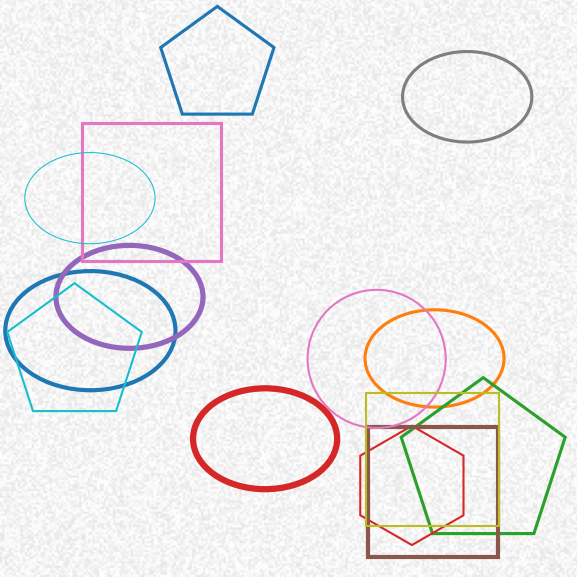[{"shape": "oval", "thickness": 2, "radius": 0.74, "center": [0.157, 0.427]}, {"shape": "pentagon", "thickness": 1.5, "radius": 0.52, "center": [0.376, 0.885]}, {"shape": "oval", "thickness": 1.5, "radius": 0.6, "center": [0.752, 0.378]}, {"shape": "pentagon", "thickness": 1.5, "radius": 0.75, "center": [0.837, 0.196]}, {"shape": "hexagon", "thickness": 1, "radius": 0.52, "center": [0.713, 0.159]}, {"shape": "oval", "thickness": 3, "radius": 0.62, "center": [0.459, 0.239]}, {"shape": "oval", "thickness": 2.5, "radius": 0.64, "center": [0.224, 0.485]}, {"shape": "square", "thickness": 2, "radius": 0.56, "center": [0.749, 0.147]}, {"shape": "circle", "thickness": 1, "radius": 0.6, "center": [0.652, 0.378]}, {"shape": "square", "thickness": 1.5, "radius": 0.6, "center": [0.262, 0.667]}, {"shape": "oval", "thickness": 1.5, "radius": 0.56, "center": [0.809, 0.832]}, {"shape": "square", "thickness": 1, "radius": 0.58, "center": [0.749, 0.203]}, {"shape": "pentagon", "thickness": 1, "radius": 0.61, "center": [0.129, 0.386]}, {"shape": "oval", "thickness": 0.5, "radius": 0.56, "center": [0.156, 0.656]}]